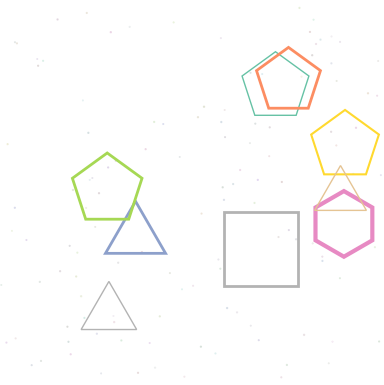[{"shape": "pentagon", "thickness": 1, "radius": 0.46, "center": [0.716, 0.774]}, {"shape": "pentagon", "thickness": 2, "radius": 0.44, "center": [0.749, 0.79]}, {"shape": "triangle", "thickness": 2, "radius": 0.45, "center": [0.352, 0.387]}, {"shape": "hexagon", "thickness": 3, "radius": 0.43, "center": [0.893, 0.418]}, {"shape": "pentagon", "thickness": 2, "radius": 0.48, "center": [0.278, 0.508]}, {"shape": "pentagon", "thickness": 1.5, "radius": 0.46, "center": [0.896, 0.622]}, {"shape": "triangle", "thickness": 1, "radius": 0.39, "center": [0.884, 0.492]}, {"shape": "square", "thickness": 2, "radius": 0.48, "center": [0.678, 0.353]}, {"shape": "triangle", "thickness": 1, "radius": 0.42, "center": [0.283, 0.186]}]